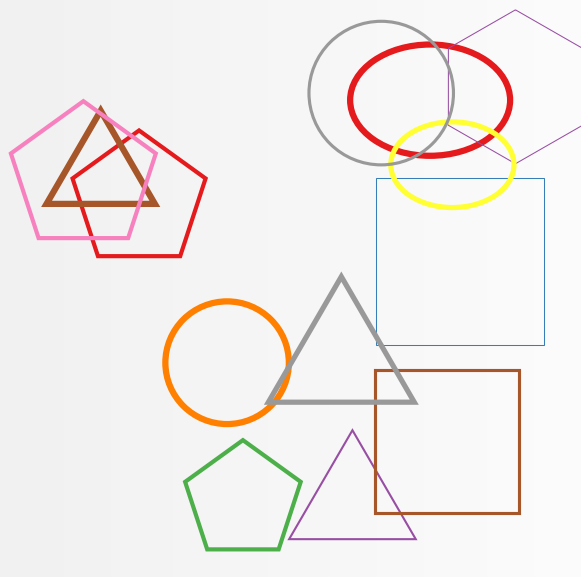[{"shape": "oval", "thickness": 3, "radius": 0.69, "center": [0.74, 0.826]}, {"shape": "pentagon", "thickness": 2, "radius": 0.6, "center": [0.239, 0.653]}, {"shape": "square", "thickness": 0.5, "radius": 0.72, "center": [0.791, 0.546]}, {"shape": "pentagon", "thickness": 2, "radius": 0.52, "center": [0.418, 0.132]}, {"shape": "hexagon", "thickness": 0.5, "radius": 0.67, "center": [0.887, 0.849]}, {"shape": "triangle", "thickness": 1, "radius": 0.63, "center": [0.606, 0.128]}, {"shape": "circle", "thickness": 3, "radius": 0.53, "center": [0.391, 0.371]}, {"shape": "oval", "thickness": 2.5, "radius": 0.53, "center": [0.778, 0.714]}, {"shape": "square", "thickness": 1.5, "radius": 0.62, "center": [0.769, 0.235]}, {"shape": "triangle", "thickness": 3, "radius": 0.54, "center": [0.173, 0.7]}, {"shape": "pentagon", "thickness": 2, "radius": 0.66, "center": [0.143, 0.693]}, {"shape": "triangle", "thickness": 2.5, "radius": 0.72, "center": [0.587, 0.375]}, {"shape": "circle", "thickness": 1.5, "radius": 0.62, "center": [0.656, 0.838]}]